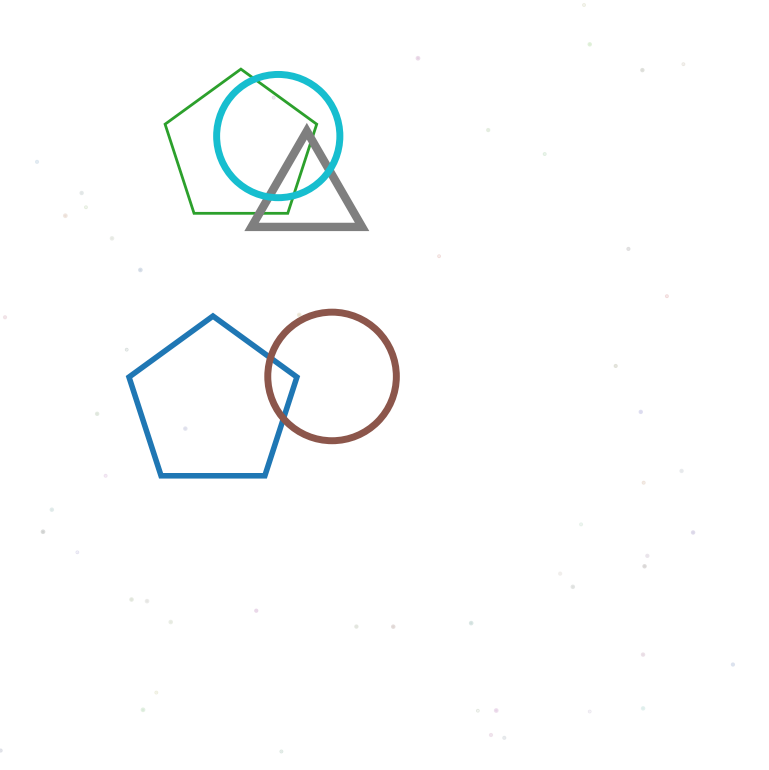[{"shape": "pentagon", "thickness": 2, "radius": 0.57, "center": [0.277, 0.475]}, {"shape": "pentagon", "thickness": 1, "radius": 0.52, "center": [0.313, 0.807]}, {"shape": "circle", "thickness": 2.5, "radius": 0.42, "center": [0.431, 0.511]}, {"shape": "triangle", "thickness": 3, "radius": 0.41, "center": [0.398, 0.747]}, {"shape": "circle", "thickness": 2.5, "radius": 0.4, "center": [0.361, 0.823]}]